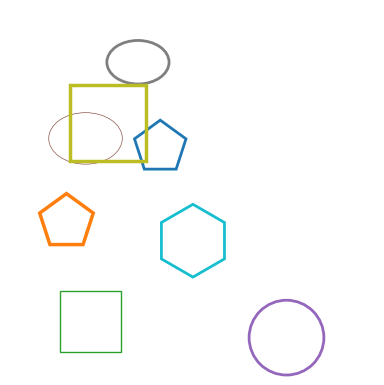[{"shape": "pentagon", "thickness": 2, "radius": 0.35, "center": [0.416, 0.618]}, {"shape": "pentagon", "thickness": 2.5, "radius": 0.37, "center": [0.173, 0.424]}, {"shape": "square", "thickness": 1, "radius": 0.4, "center": [0.236, 0.165]}, {"shape": "circle", "thickness": 2, "radius": 0.49, "center": [0.744, 0.123]}, {"shape": "oval", "thickness": 0.5, "radius": 0.48, "center": [0.222, 0.64]}, {"shape": "oval", "thickness": 2, "radius": 0.4, "center": [0.358, 0.838]}, {"shape": "square", "thickness": 2.5, "radius": 0.49, "center": [0.281, 0.681]}, {"shape": "hexagon", "thickness": 2, "radius": 0.47, "center": [0.501, 0.375]}]